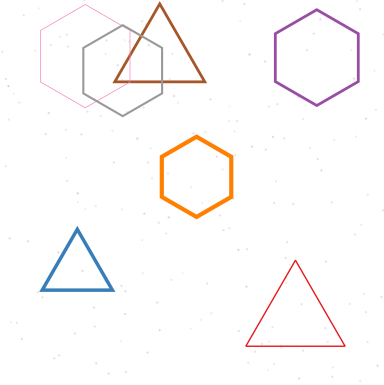[{"shape": "triangle", "thickness": 1, "radius": 0.74, "center": [0.767, 0.175]}, {"shape": "triangle", "thickness": 2.5, "radius": 0.53, "center": [0.201, 0.299]}, {"shape": "hexagon", "thickness": 2, "radius": 0.62, "center": [0.823, 0.85]}, {"shape": "hexagon", "thickness": 3, "radius": 0.52, "center": [0.51, 0.541]}, {"shape": "triangle", "thickness": 2, "radius": 0.68, "center": [0.415, 0.855]}, {"shape": "hexagon", "thickness": 0.5, "radius": 0.67, "center": [0.222, 0.854]}, {"shape": "hexagon", "thickness": 1.5, "radius": 0.59, "center": [0.319, 0.816]}]